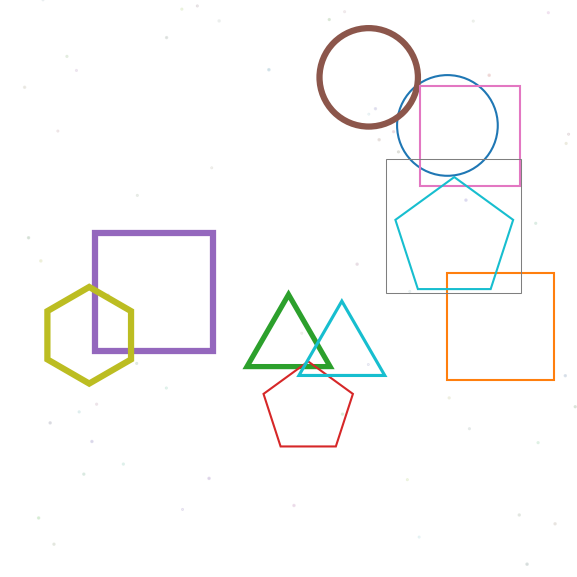[{"shape": "circle", "thickness": 1, "radius": 0.44, "center": [0.775, 0.782]}, {"shape": "square", "thickness": 1, "radius": 0.46, "center": [0.867, 0.434]}, {"shape": "triangle", "thickness": 2.5, "radius": 0.42, "center": [0.5, 0.406]}, {"shape": "pentagon", "thickness": 1, "radius": 0.41, "center": [0.534, 0.292]}, {"shape": "square", "thickness": 3, "radius": 0.51, "center": [0.267, 0.494]}, {"shape": "circle", "thickness": 3, "radius": 0.43, "center": [0.638, 0.865]}, {"shape": "square", "thickness": 1, "radius": 0.43, "center": [0.813, 0.764]}, {"shape": "square", "thickness": 0.5, "radius": 0.58, "center": [0.785, 0.608]}, {"shape": "hexagon", "thickness": 3, "radius": 0.42, "center": [0.154, 0.419]}, {"shape": "pentagon", "thickness": 1, "radius": 0.54, "center": [0.787, 0.585]}, {"shape": "triangle", "thickness": 1.5, "radius": 0.43, "center": [0.592, 0.392]}]